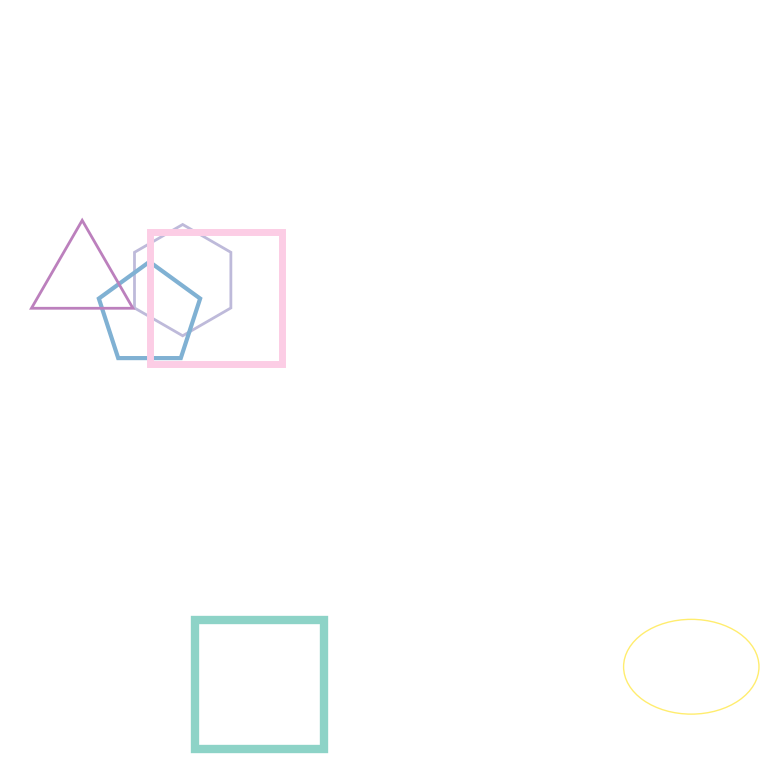[{"shape": "square", "thickness": 3, "radius": 0.42, "center": [0.337, 0.111]}, {"shape": "hexagon", "thickness": 1, "radius": 0.36, "center": [0.237, 0.636]}, {"shape": "pentagon", "thickness": 1.5, "radius": 0.35, "center": [0.194, 0.591]}, {"shape": "square", "thickness": 2.5, "radius": 0.43, "center": [0.281, 0.613]}, {"shape": "triangle", "thickness": 1, "radius": 0.38, "center": [0.107, 0.638]}, {"shape": "oval", "thickness": 0.5, "radius": 0.44, "center": [0.898, 0.134]}]